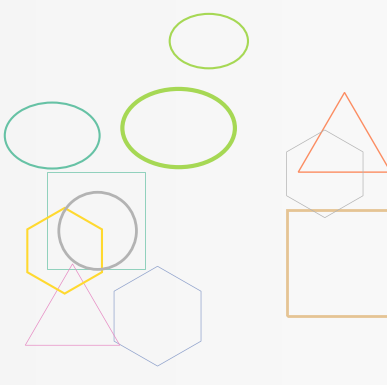[{"shape": "square", "thickness": 0.5, "radius": 0.63, "center": [0.248, 0.426]}, {"shape": "oval", "thickness": 1.5, "radius": 0.61, "center": [0.135, 0.648]}, {"shape": "triangle", "thickness": 1, "radius": 0.69, "center": [0.889, 0.622]}, {"shape": "hexagon", "thickness": 0.5, "radius": 0.65, "center": [0.407, 0.179]}, {"shape": "triangle", "thickness": 0.5, "radius": 0.7, "center": [0.187, 0.174]}, {"shape": "oval", "thickness": 1.5, "radius": 0.51, "center": [0.539, 0.893]}, {"shape": "oval", "thickness": 3, "radius": 0.73, "center": [0.461, 0.667]}, {"shape": "hexagon", "thickness": 1.5, "radius": 0.56, "center": [0.167, 0.349]}, {"shape": "square", "thickness": 2, "radius": 0.69, "center": [0.879, 0.317]}, {"shape": "hexagon", "thickness": 0.5, "radius": 0.57, "center": [0.838, 0.549]}, {"shape": "circle", "thickness": 2, "radius": 0.5, "center": [0.252, 0.4]}]